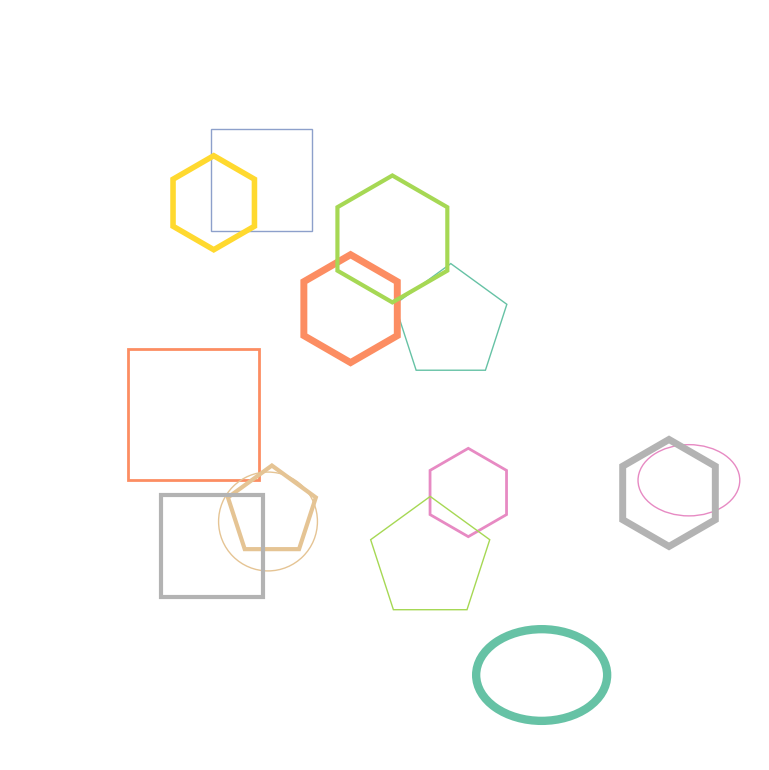[{"shape": "pentagon", "thickness": 0.5, "radius": 0.38, "center": [0.585, 0.581]}, {"shape": "oval", "thickness": 3, "radius": 0.43, "center": [0.703, 0.123]}, {"shape": "hexagon", "thickness": 2.5, "radius": 0.35, "center": [0.455, 0.599]}, {"shape": "square", "thickness": 1, "radius": 0.43, "center": [0.251, 0.462]}, {"shape": "square", "thickness": 0.5, "radius": 0.33, "center": [0.34, 0.766]}, {"shape": "oval", "thickness": 0.5, "radius": 0.33, "center": [0.895, 0.376]}, {"shape": "hexagon", "thickness": 1, "radius": 0.29, "center": [0.608, 0.36]}, {"shape": "pentagon", "thickness": 0.5, "radius": 0.41, "center": [0.559, 0.274]}, {"shape": "hexagon", "thickness": 1.5, "radius": 0.41, "center": [0.51, 0.69]}, {"shape": "hexagon", "thickness": 2, "radius": 0.31, "center": [0.278, 0.737]}, {"shape": "pentagon", "thickness": 1.5, "radius": 0.3, "center": [0.353, 0.335]}, {"shape": "circle", "thickness": 0.5, "radius": 0.32, "center": [0.348, 0.323]}, {"shape": "square", "thickness": 1.5, "radius": 0.33, "center": [0.275, 0.291]}, {"shape": "hexagon", "thickness": 2.5, "radius": 0.35, "center": [0.869, 0.36]}]